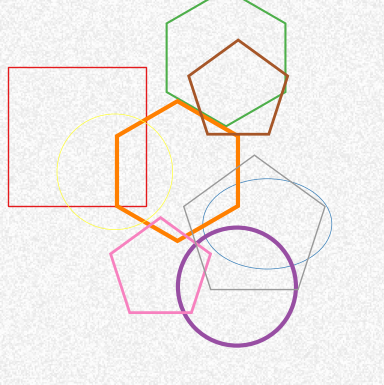[{"shape": "square", "thickness": 1, "radius": 0.9, "center": [0.2, 0.646]}, {"shape": "oval", "thickness": 0.5, "radius": 0.84, "center": [0.694, 0.418]}, {"shape": "hexagon", "thickness": 1.5, "radius": 0.89, "center": [0.587, 0.85]}, {"shape": "circle", "thickness": 3, "radius": 0.77, "center": [0.615, 0.256]}, {"shape": "hexagon", "thickness": 3, "radius": 0.91, "center": [0.461, 0.556]}, {"shape": "circle", "thickness": 0.5, "radius": 0.75, "center": [0.298, 0.554]}, {"shape": "pentagon", "thickness": 2, "radius": 0.68, "center": [0.619, 0.761]}, {"shape": "pentagon", "thickness": 2, "radius": 0.68, "center": [0.417, 0.298]}, {"shape": "pentagon", "thickness": 1, "radius": 0.96, "center": [0.661, 0.404]}]